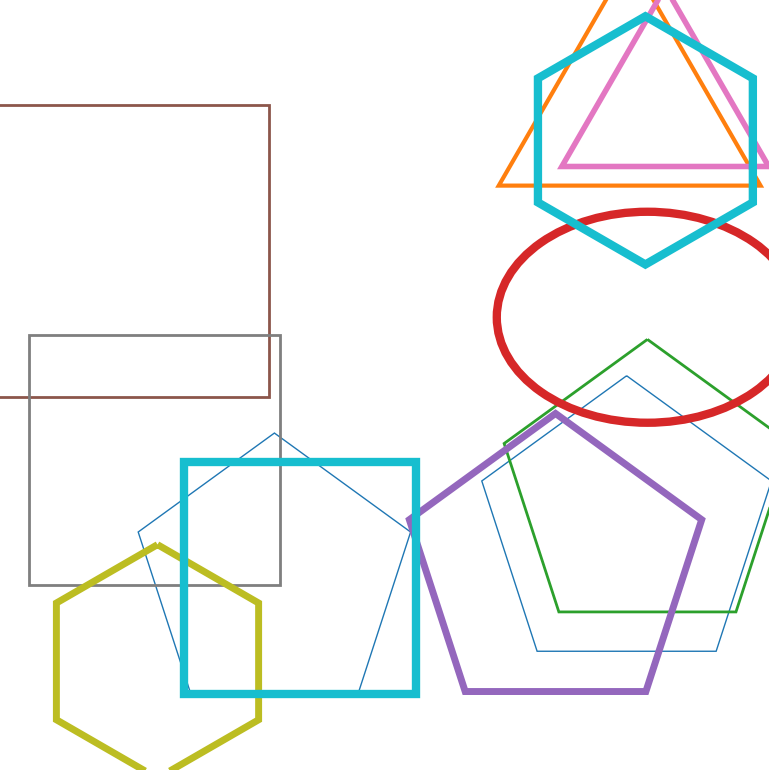[{"shape": "pentagon", "thickness": 0.5, "radius": 0.93, "center": [0.356, 0.252]}, {"shape": "pentagon", "thickness": 0.5, "radius": 0.99, "center": [0.814, 0.314]}, {"shape": "triangle", "thickness": 1.5, "radius": 0.98, "center": [0.818, 0.857]}, {"shape": "pentagon", "thickness": 1, "radius": 0.98, "center": [0.841, 0.364]}, {"shape": "oval", "thickness": 3, "radius": 0.98, "center": [0.841, 0.588]}, {"shape": "pentagon", "thickness": 2.5, "radius": 1.0, "center": [0.721, 0.263]}, {"shape": "square", "thickness": 1, "radius": 0.95, "center": [0.16, 0.674]}, {"shape": "triangle", "thickness": 2, "radius": 0.78, "center": [0.864, 0.861]}, {"shape": "square", "thickness": 1, "radius": 0.81, "center": [0.201, 0.403]}, {"shape": "hexagon", "thickness": 2.5, "radius": 0.76, "center": [0.205, 0.141]}, {"shape": "hexagon", "thickness": 3, "radius": 0.81, "center": [0.838, 0.818]}, {"shape": "square", "thickness": 3, "radius": 0.75, "center": [0.389, 0.25]}]